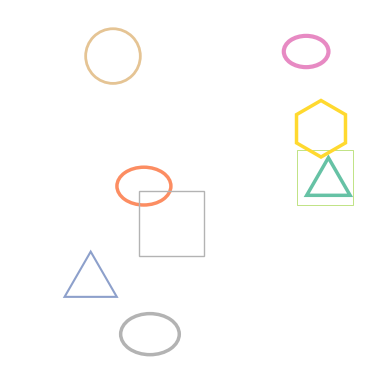[{"shape": "triangle", "thickness": 2.5, "radius": 0.33, "center": [0.853, 0.525]}, {"shape": "oval", "thickness": 2.5, "radius": 0.35, "center": [0.374, 0.517]}, {"shape": "triangle", "thickness": 1.5, "radius": 0.39, "center": [0.236, 0.268]}, {"shape": "oval", "thickness": 3, "radius": 0.29, "center": [0.795, 0.866]}, {"shape": "square", "thickness": 0.5, "radius": 0.36, "center": [0.844, 0.538]}, {"shape": "hexagon", "thickness": 2.5, "radius": 0.37, "center": [0.834, 0.666]}, {"shape": "circle", "thickness": 2, "radius": 0.36, "center": [0.293, 0.854]}, {"shape": "square", "thickness": 1, "radius": 0.43, "center": [0.445, 0.419]}, {"shape": "oval", "thickness": 2.5, "radius": 0.38, "center": [0.39, 0.132]}]